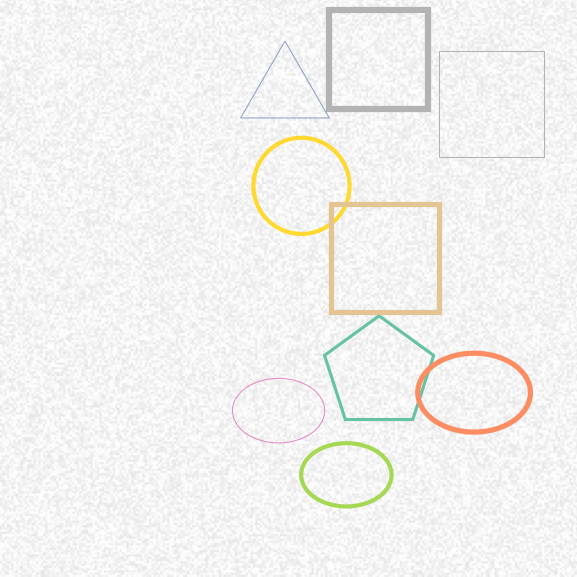[{"shape": "pentagon", "thickness": 1.5, "radius": 0.5, "center": [0.656, 0.353]}, {"shape": "oval", "thickness": 2.5, "radius": 0.49, "center": [0.821, 0.319]}, {"shape": "triangle", "thickness": 0.5, "radius": 0.44, "center": [0.493, 0.839]}, {"shape": "oval", "thickness": 0.5, "radius": 0.4, "center": [0.482, 0.288]}, {"shape": "oval", "thickness": 2, "radius": 0.39, "center": [0.6, 0.177]}, {"shape": "circle", "thickness": 2, "radius": 0.42, "center": [0.522, 0.677]}, {"shape": "square", "thickness": 2.5, "radius": 0.46, "center": [0.667, 0.552]}, {"shape": "square", "thickness": 3, "radius": 0.43, "center": [0.656, 0.896]}, {"shape": "square", "thickness": 0.5, "radius": 0.46, "center": [0.851, 0.819]}]